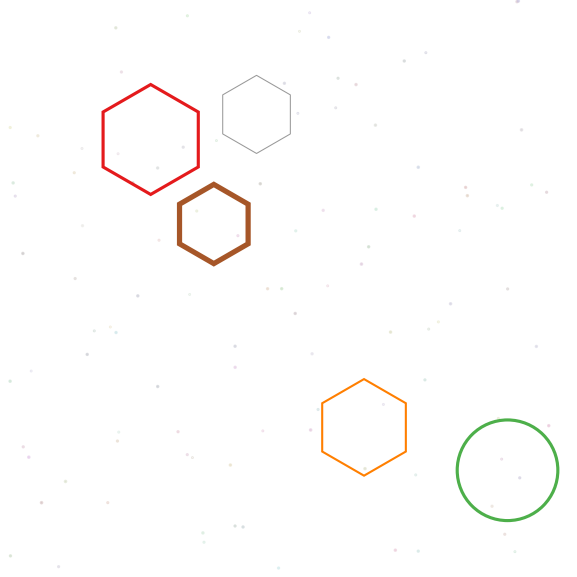[{"shape": "hexagon", "thickness": 1.5, "radius": 0.48, "center": [0.261, 0.758]}, {"shape": "circle", "thickness": 1.5, "radius": 0.44, "center": [0.879, 0.185]}, {"shape": "hexagon", "thickness": 1, "radius": 0.42, "center": [0.63, 0.259]}, {"shape": "hexagon", "thickness": 2.5, "radius": 0.34, "center": [0.37, 0.611]}, {"shape": "hexagon", "thickness": 0.5, "radius": 0.34, "center": [0.444, 0.801]}]